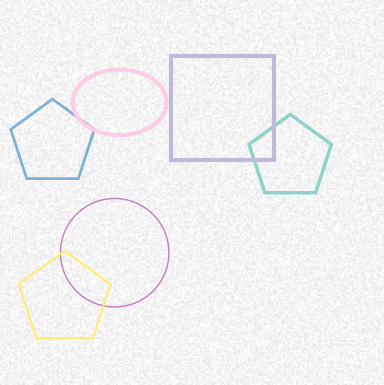[{"shape": "pentagon", "thickness": 2.5, "radius": 0.56, "center": [0.754, 0.59]}, {"shape": "square", "thickness": 3, "radius": 0.67, "center": [0.578, 0.719]}, {"shape": "pentagon", "thickness": 2, "radius": 0.57, "center": [0.136, 0.628]}, {"shape": "oval", "thickness": 3, "radius": 0.61, "center": [0.311, 0.734]}, {"shape": "circle", "thickness": 1, "radius": 0.7, "center": [0.298, 0.344]}, {"shape": "pentagon", "thickness": 1.5, "radius": 0.63, "center": [0.168, 0.223]}]